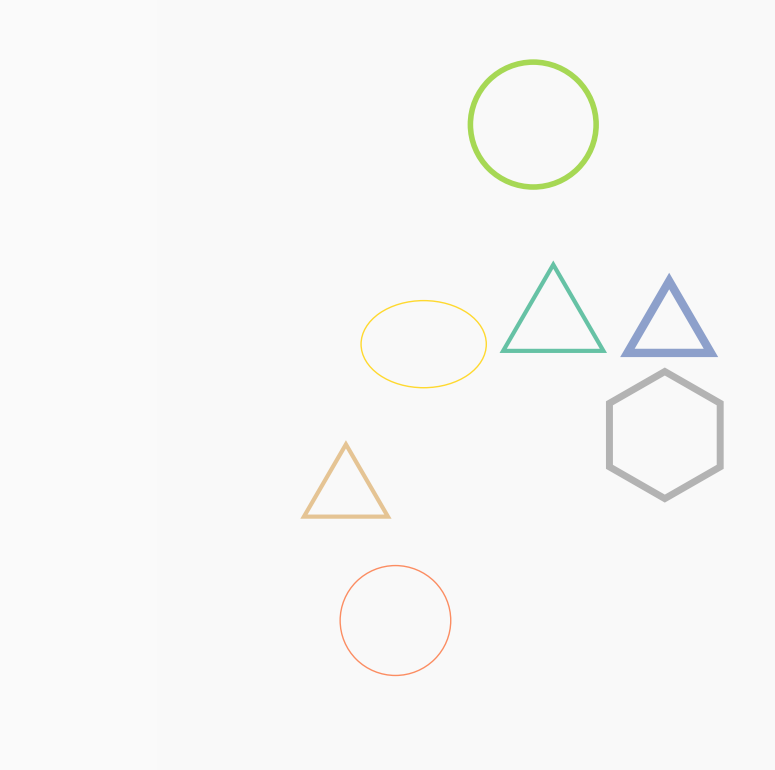[{"shape": "triangle", "thickness": 1.5, "radius": 0.37, "center": [0.714, 0.582]}, {"shape": "circle", "thickness": 0.5, "radius": 0.36, "center": [0.51, 0.194]}, {"shape": "triangle", "thickness": 3, "radius": 0.31, "center": [0.863, 0.573]}, {"shape": "circle", "thickness": 2, "radius": 0.41, "center": [0.688, 0.838]}, {"shape": "oval", "thickness": 0.5, "radius": 0.4, "center": [0.547, 0.553]}, {"shape": "triangle", "thickness": 1.5, "radius": 0.31, "center": [0.446, 0.36]}, {"shape": "hexagon", "thickness": 2.5, "radius": 0.41, "center": [0.858, 0.435]}]